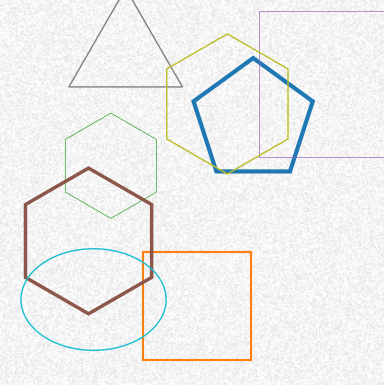[{"shape": "pentagon", "thickness": 3, "radius": 0.81, "center": [0.658, 0.686]}, {"shape": "square", "thickness": 1.5, "radius": 0.7, "center": [0.513, 0.205]}, {"shape": "hexagon", "thickness": 0.5, "radius": 0.68, "center": [0.288, 0.569]}, {"shape": "square", "thickness": 0.5, "radius": 0.94, "center": [0.86, 0.782]}, {"shape": "hexagon", "thickness": 2.5, "radius": 0.95, "center": [0.23, 0.374]}, {"shape": "triangle", "thickness": 1, "radius": 0.85, "center": [0.326, 0.859]}, {"shape": "hexagon", "thickness": 1, "radius": 0.91, "center": [0.591, 0.73]}, {"shape": "oval", "thickness": 1, "radius": 0.94, "center": [0.243, 0.222]}]